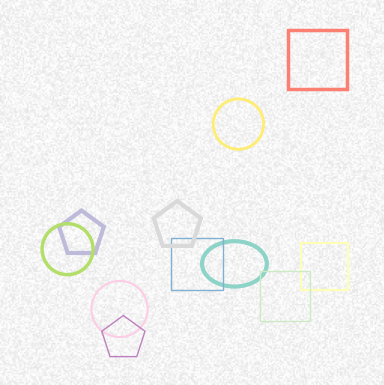[{"shape": "oval", "thickness": 3, "radius": 0.42, "center": [0.609, 0.315]}, {"shape": "square", "thickness": 1.5, "radius": 0.3, "center": [0.842, 0.308]}, {"shape": "pentagon", "thickness": 3, "radius": 0.31, "center": [0.212, 0.392]}, {"shape": "square", "thickness": 2.5, "radius": 0.38, "center": [0.824, 0.845]}, {"shape": "square", "thickness": 1, "radius": 0.34, "center": [0.511, 0.314]}, {"shape": "circle", "thickness": 2.5, "radius": 0.33, "center": [0.176, 0.353]}, {"shape": "circle", "thickness": 1.5, "radius": 0.36, "center": [0.311, 0.198]}, {"shape": "pentagon", "thickness": 3, "radius": 0.32, "center": [0.461, 0.413]}, {"shape": "pentagon", "thickness": 1, "radius": 0.3, "center": [0.32, 0.121]}, {"shape": "square", "thickness": 1, "radius": 0.32, "center": [0.741, 0.23]}, {"shape": "circle", "thickness": 2, "radius": 0.33, "center": [0.619, 0.678]}]